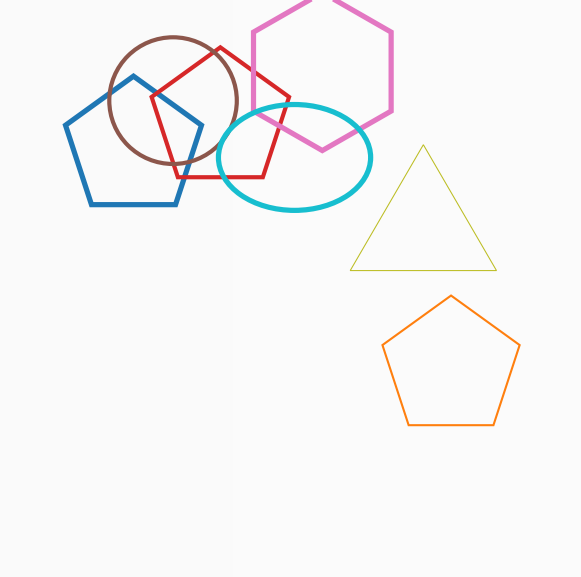[{"shape": "pentagon", "thickness": 2.5, "radius": 0.61, "center": [0.23, 0.744]}, {"shape": "pentagon", "thickness": 1, "radius": 0.62, "center": [0.776, 0.363]}, {"shape": "pentagon", "thickness": 2, "radius": 0.62, "center": [0.379, 0.793]}, {"shape": "circle", "thickness": 2, "radius": 0.55, "center": [0.298, 0.825]}, {"shape": "hexagon", "thickness": 2.5, "radius": 0.68, "center": [0.555, 0.875]}, {"shape": "triangle", "thickness": 0.5, "radius": 0.73, "center": [0.728, 0.603]}, {"shape": "oval", "thickness": 2.5, "radius": 0.65, "center": [0.507, 0.726]}]